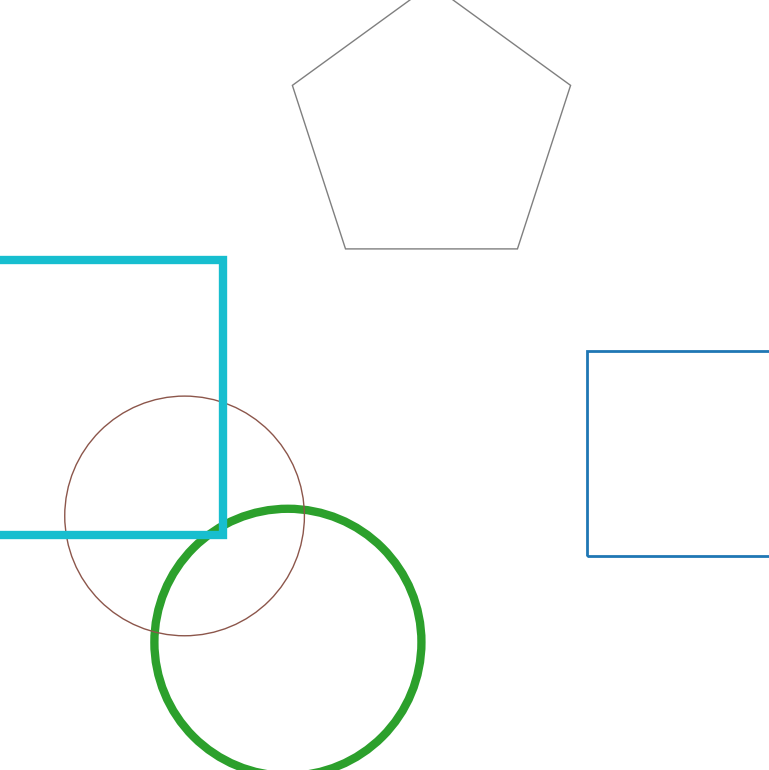[{"shape": "square", "thickness": 1, "radius": 0.67, "center": [0.895, 0.411]}, {"shape": "circle", "thickness": 3, "radius": 0.87, "center": [0.374, 0.166]}, {"shape": "circle", "thickness": 0.5, "radius": 0.78, "center": [0.24, 0.33]}, {"shape": "pentagon", "thickness": 0.5, "radius": 0.95, "center": [0.56, 0.83]}, {"shape": "square", "thickness": 3, "radius": 0.89, "center": [0.11, 0.484]}]